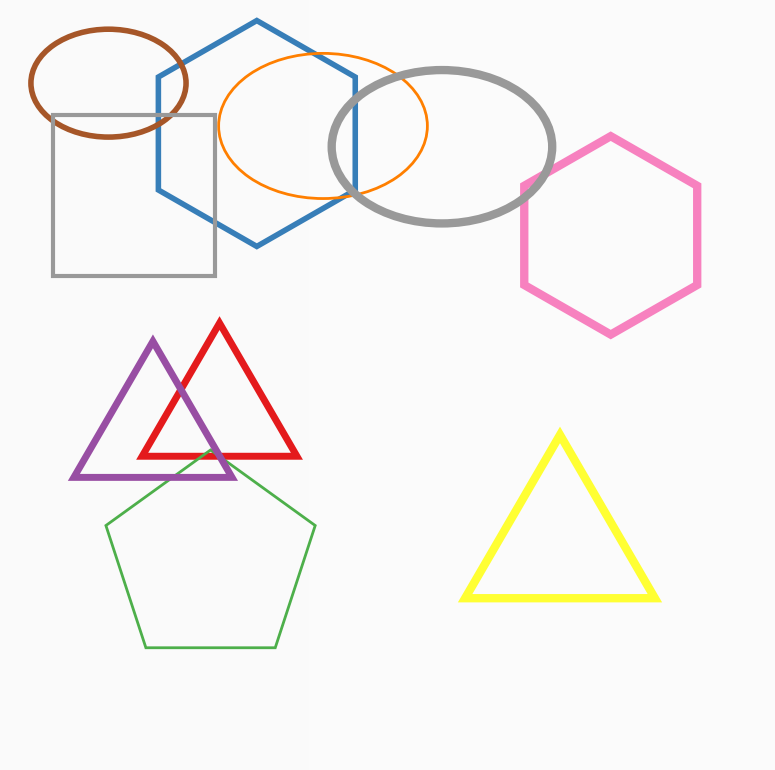[{"shape": "triangle", "thickness": 2.5, "radius": 0.58, "center": [0.283, 0.465]}, {"shape": "hexagon", "thickness": 2, "radius": 0.73, "center": [0.331, 0.827]}, {"shape": "pentagon", "thickness": 1, "radius": 0.71, "center": [0.272, 0.274]}, {"shape": "triangle", "thickness": 2.5, "radius": 0.59, "center": [0.197, 0.439]}, {"shape": "oval", "thickness": 1, "radius": 0.67, "center": [0.417, 0.836]}, {"shape": "triangle", "thickness": 3, "radius": 0.71, "center": [0.723, 0.294]}, {"shape": "oval", "thickness": 2, "radius": 0.5, "center": [0.14, 0.892]}, {"shape": "hexagon", "thickness": 3, "radius": 0.64, "center": [0.788, 0.694]}, {"shape": "oval", "thickness": 3, "radius": 0.71, "center": [0.57, 0.809]}, {"shape": "square", "thickness": 1.5, "radius": 0.52, "center": [0.172, 0.746]}]